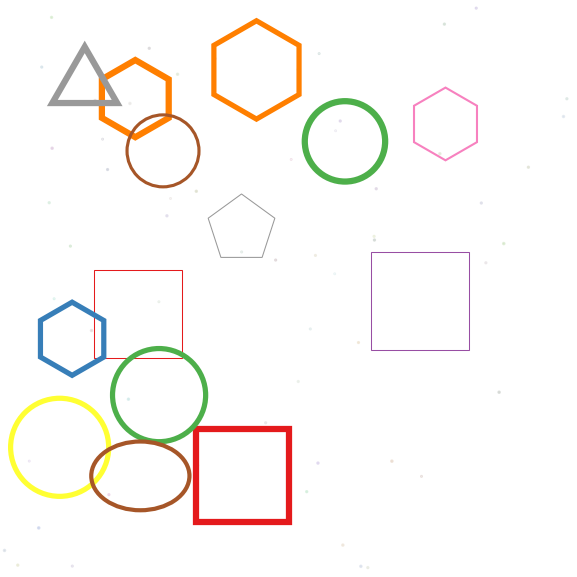[{"shape": "square", "thickness": 0.5, "radius": 0.38, "center": [0.238, 0.456]}, {"shape": "square", "thickness": 3, "radius": 0.4, "center": [0.42, 0.176]}, {"shape": "hexagon", "thickness": 2.5, "radius": 0.32, "center": [0.125, 0.413]}, {"shape": "circle", "thickness": 3, "radius": 0.35, "center": [0.597, 0.754]}, {"shape": "circle", "thickness": 2.5, "radius": 0.4, "center": [0.275, 0.315]}, {"shape": "square", "thickness": 0.5, "radius": 0.43, "center": [0.727, 0.478]}, {"shape": "hexagon", "thickness": 2.5, "radius": 0.43, "center": [0.444, 0.878]}, {"shape": "hexagon", "thickness": 3, "radius": 0.33, "center": [0.234, 0.828]}, {"shape": "circle", "thickness": 2.5, "radius": 0.42, "center": [0.103, 0.225]}, {"shape": "oval", "thickness": 2, "radius": 0.43, "center": [0.243, 0.175]}, {"shape": "circle", "thickness": 1.5, "radius": 0.31, "center": [0.282, 0.738]}, {"shape": "hexagon", "thickness": 1, "radius": 0.31, "center": [0.771, 0.785]}, {"shape": "triangle", "thickness": 3, "radius": 0.32, "center": [0.147, 0.853]}, {"shape": "pentagon", "thickness": 0.5, "radius": 0.3, "center": [0.418, 0.603]}]